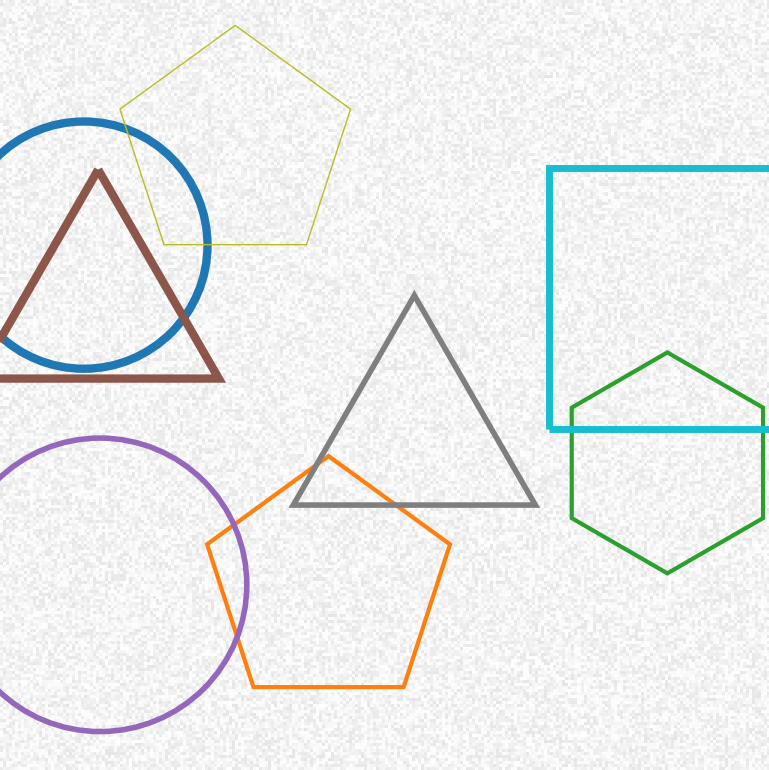[{"shape": "circle", "thickness": 3, "radius": 0.8, "center": [0.109, 0.682]}, {"shape": "pentagon", "thickness": 1.5, "radius": 0.83, "center": [0.427, 0.242]}, {"shape": "hexagon", "thickness": 1.5, "radius": 0.72, "center": [0.867, 0.399]}, {"shape": "circle", "thickness": 2, "radius": 0.95, "center": [0.13, 0.24]}, {"shape": "triangle", "thickness": 3, "radius": 0.9, "center": [0.128, 0.599]}, {"shape": "triangle", "thickness": 2, "radius": 0.91, "center": [0.538, 0.435]}, {"shape": "pentagon", "thickness": 0.5, "radius": 0.79, "center": [0.305, 0.81]}, {"shape": "square", "thickness": 2.5, "radius": 0.85, "center": [0.883, 0.612]}]